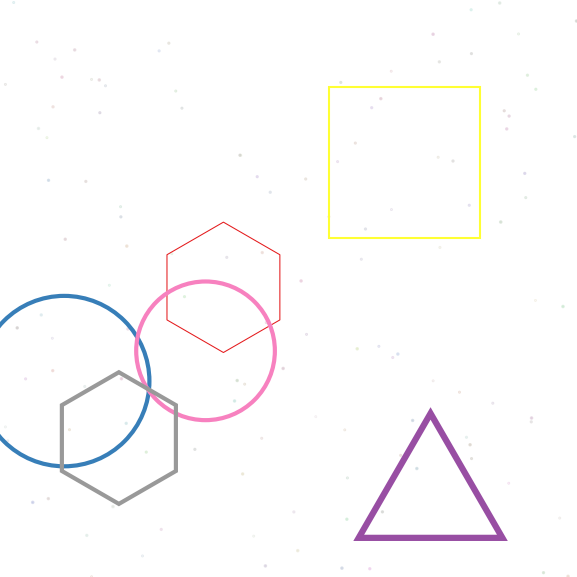[{"shape": "hexagon", "thickness": 0.5, "radius": 0.56, "center": [0.387, 0.502]}, {"shape": "circle", "thickness": 2, "radius": 0.74, "center": [0.111, 0.339]}, {"shape": "triangle", "thickness": 3, "radius": 0.72, "center": [0.746, 0.14]}, {"shape": "square", "thickness": 1, "radius": 0.65, "center": [0.701, 0.717]}, {"shape": "circle", "thickness": 2, "radius": 0.6, "center": [0.356, 0.392]}, {"shape": "hexagon", "thickness": 2, "radius": 0.57, "center": [0.206, 0.241]}]